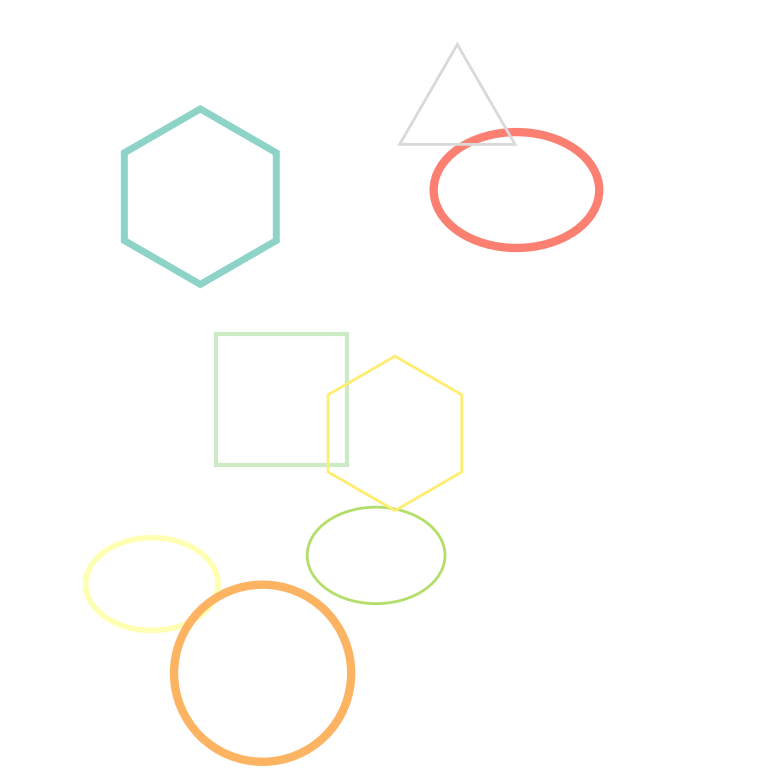[{"shape": "hexagon", "thickness": 2.5, "radius": 0.57, "center": [0.26, 0.745]}, {"shape": "oval", "thickness": 2, "radius": 0.43, "center": [0.197, 0.241]}, {"shape": "oval", "thickness": 3, "radius": 0.54, "center": [0.671, 0.753]}, {"shape": "circle", "thickness": 3, "radius": 0.58, "center": [0.341, 0.126]}, {"shape": "oval", "thickness": 1, "radius": 0.45, "center": [0.488, 0.279]}, {"shape": "triangle", "thickness": 1, "radius": 0.43, "center": [0.594, 0.856]}, {"shape": "square", "thickness": 1.5, "radius": 0.42, "center": [0.366, 0.481]}, {"shape": "hexagon", "thickness": 1, "radius": 0.5, "center": [0.513, 0.437]}]